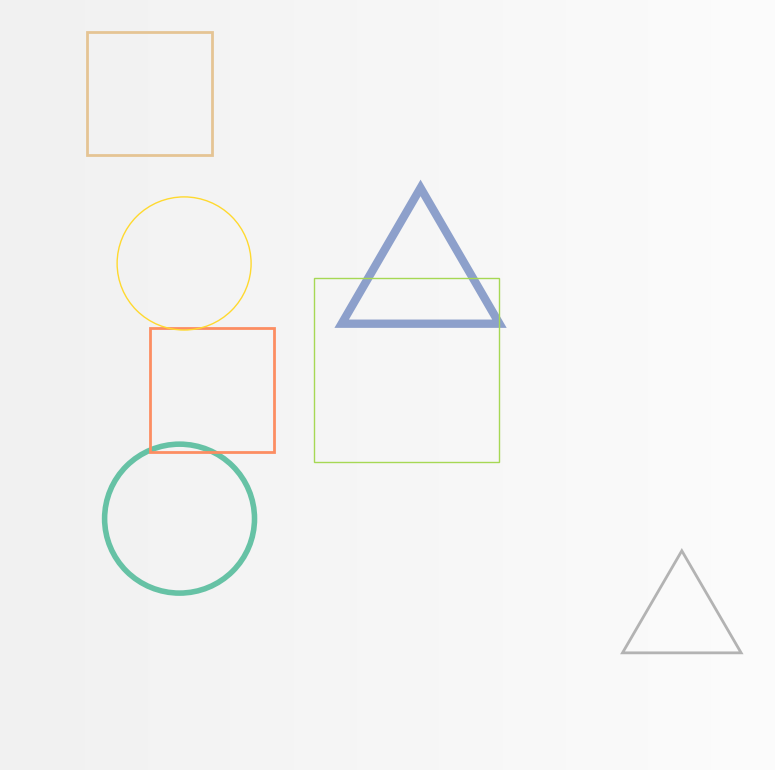[{"shape": "circle", "thickness": 2, "radius": 0.48, "center": [0.232, 0.326]}, {"shape": "square", "thickness": 1, "radius": 0.4, "center": [0.274, 0.494]}, {"shape": "triangle", "thickness": 3, "radius": 0.59, "center": [0.543, 0.638]}, {"shape": "square", "thickness": 0.5, "radius": 0.6, "center": [0.524, 0.519]}, {"shape": "circle", "thickness": 0.5, "radius": 0.43, "center": [0.238, 0.658]}, {"shape": "square", "thickness": 1, "radius": 0.4, "center": [0.193, 0.879]}, {"shape": "triangle", "thickness": 1, "radius": 0.44, "center": [0.88, 0.196]}]